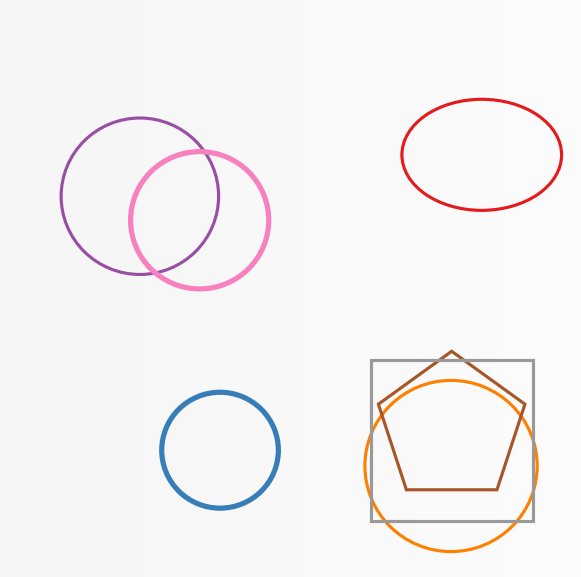[{"shape": "oval", "thickness": 1.5, "radius": 0.69, "center": [0.829, 0.731]}, {"shape": "circle", "thickness": 2.5, "radius": 0.5, "center": [0.379, 0.22]}, {"shape": "circle", "thickness": 1.5, "radius": 0.68, "center": [0.241, 0.659]}, {"shape": "circle", "thickness": 1.5, "radius": 0.74, "center": [0.776, 0.192]}, {"shape": "pentagon", "thickness": 1.5, "radius": 0.66, "center": [0.777, 0.258]}, {"shape": "circle", "thickness": 2.5, "radius": 0.59, "center": [0.344, 0.618]}, {"shape": "square", "thickness": 1.5, "radius": 0.7, "center": [0.777, 0.236]}]